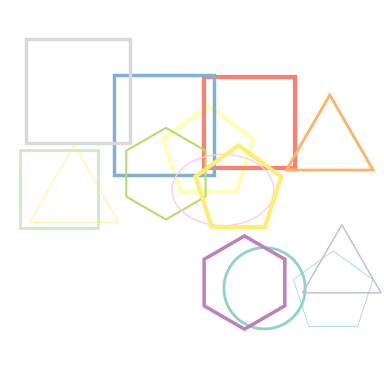[{"shape": "pentagon", "thickness": 0.5, "radius": 0.54, "center": [0.865, 0.24]}, {"shape": "circle", "thickness": 2, "radius": 0.53, "center": [0.687, 0.251]}, {"shape": "pentagon", "thickness": 3, "radius": 0.62, "center": [0.541, 0.601]}, {"shape": "triangle", "thickness": 1, "radius": 0.59, "center": [0.888, 0.298]}, {"shape": "square", "thickness": 3, "radius": 0.59, "center": [0.649, 0.683]}, {"shape": "square", "thickness": 2.5, "radius": 0.65, "center": [0.426, 0.676]}, {"shape": "triangle", "thickness": 2, "radius": 0.65, "center": [0.857, 0.623]}, {"shape": "hexagon", "thickness": 1.5, "radius": 0.6, "center": [0.431, 0.549]}, {"shape": "oval", "thickness": 1, "radius": 0.66, "center": [0.579, 0.507]}, {"shape": "square", "thickness": 2.5, "radius": 0.68, "center": [0.203, 0.764]}, {"shape": "hexagon", "thickness": 2.5, "radius": 0.6, "center": [0.635, 0.266]}, {"shape": "square", "thickness": 2, "radius": 0.51, "center": [0.153, 0.508]}, {"shape": "triangle", "thickness": 0.5, "radius": 0.67, "center": [0.193, 0.49]}, {"shape": "pentagon", "thickness": 3, "radius": 0.59, "center": [0.619, 0.505]}]